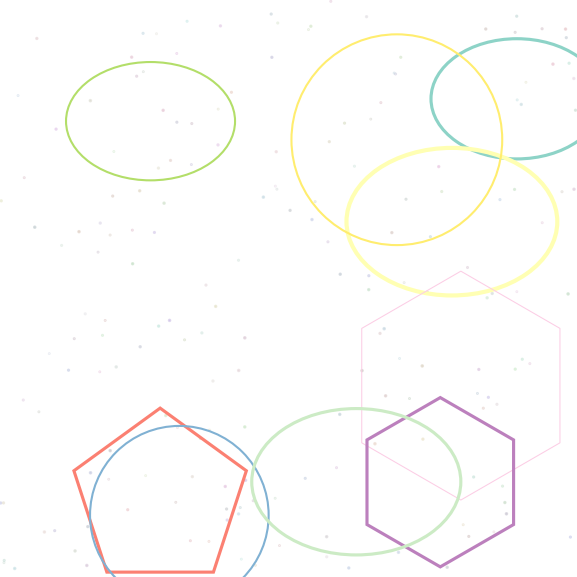[{"shape": "oval", "thickness": 1.5, "radius": 0.74, "center": [0.895, 0.828]}, {"shape": "oval", "thickness": 2, "radius": 0.91, "center": [0.783, 0.615]}, {"shape": "pentagon", "thickness": 1.5, "radius": 0.78, "center": [0.277, 0.135]}, {"shape": "circle", "thickness": 1, "radius": 0.77, "center": [0.311, 0.107]}, {"shape": "oval", "thickness": 1, "radius": 0.73, "center": [0.261, 0.789]}, {"shape": "hexagon", "thickness": 0.5, "radius": 0.99, "center": [0.798, 0.331]}, {"shape": "hexagon", "thickness": 1.5, "radius": 0.73, "center": [0.762, 0.164]}, {"shape": "oval", "thickness": 1.5, "radius": 0.91, "center": [0.617, 0.165]}, {"shape": "circle", "thickness": 1, "radius": 0.91, "center": [0.687, 0.757]}]